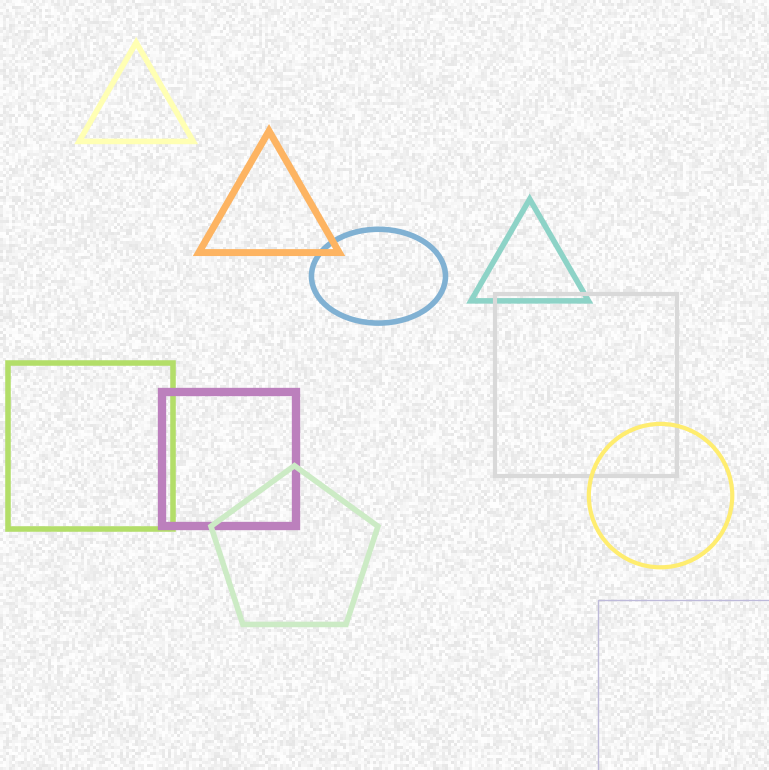[{"shape": "triangle", "thickness": 2, "radius": 0.44, "center": [0.688, 0.653]}, {"shape": "triangle", "thickness": 2, "radius": 0.43, "center": [0.177, 0.859]}, {"shape": "square", "thickness": 0.5, "radius": 0.6, "center": [0.896, 0.101]}, {"shape": "oval", "thickness": 2, "radius": 0.44, "center": [0.492, 0.641]}, {"shape": "triangle", "thickness": 2.5, "radius": 0.53, "center": [0.349, 0.725]}, {"shape": "square", "thickness": 2, "radius": 0.54, "center": [0.117, 0.421]}, {"shape": "square", "thickness": 1.5, "radius": 0.59, "center": [0.761, 0.5]}, {"shape": "square", "thickness": 3, "radius": 0.43, "center": [0.297, 0.403]}, {"shape": "pentagon", "thickness": 2, "radius": 0.57, "center": [0.382, 0.281]}, {"shape": "circle", "thickness": 1.5, "radius": 0.47, "center": [0.858, 0.356]}]